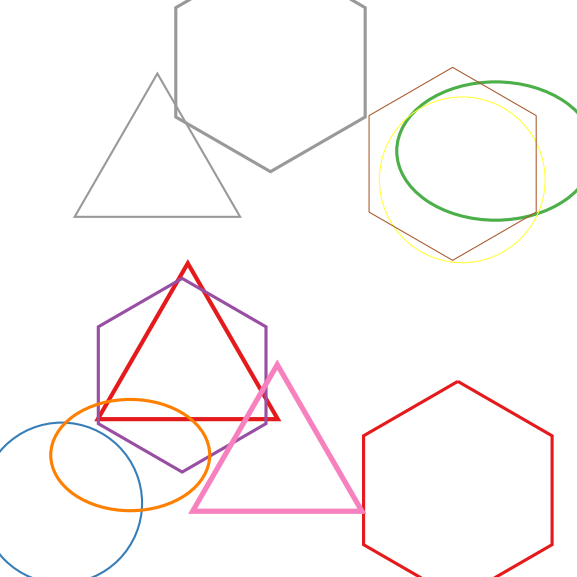[{"shape": "hexagon", "thickness": 1.5, "radius": 0.94, "center": [0.793, 0.15]}, {"shape": "triangle", "thickness": 2, "radius": 0.9, "center": [0.325, 0.363]}, {"shape": "circle", "thickness": 1, "radius": 0.7, "center": [0.107, 0.128]}, {"shape": "oval", "thickness": 1.5, "radius": 0.86, "center": [0.858, 0.738]}, {"shape": "hexagon", "thickness": 1.5, "radius": 0.84, "center": [0.315, 0.349]}, {"shape": "oval", "thickness": 1.5, "radius": 0.69, "center": [0.225, 0.211]}, {"shape": "circle", "thickness": 0.5, "radius": 0.72, "center": [0.8, 0.688]}, {"shape": "hexagon", "thickness": 0.5, "radius": 0.84, "center": [0.784, 0.715]}, {"shape": "triangle", "thickness": 2.5, "radius": 0.85, "center": [0.48, 0.198]}, {"shape": "hexagon", "thickness": 1.5, "radius": 0.95, "center": [0.468, 0.891]}, {"shape": "triangle", "thickness": 1, "radius": 0.83, "center": [0.273, 0.706]}]